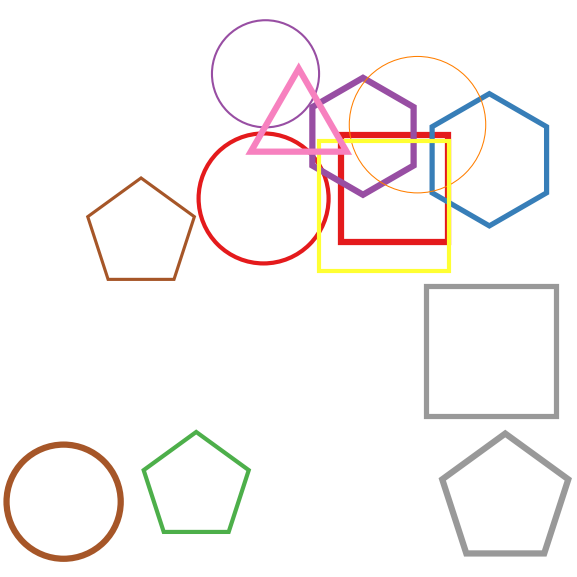[{"shape": "circle", "thickness": 2, "radius": 0.56, "center": [0.456, 0.656]}, {"shape": "square", "thickness": 3, "radius": 0.46, "center": [0.683, 0.672]}, {"shape": "hexagon", "thickness": 2.5, "radius": 0.57, "center": [0.847, 0.722]}, {"shape": "pentagon", "thickness": 2, "radius": 0.48, "center": [0.34, 0.155]}, {"shape": "circle", "thickness": 1, "radius": 0.46, "center": [0.46, 0.871]}, {"shape": "hexagon", "thickness": 3, "radius": 0.51, "center": [0.629, 0.763]}, {"shape": "circle", "thickness": 0.5, "radius": 0.59, "center": [0.723, 0.783]}, {"shape": "square", "thickness": 2, "radius": 0.56, "center": [0.665, 0.643]}, {"shape": "circle", "thickness": 3, "radius": 0.49, "center": [0.11, 0.13]}, {"shape": "pentagon", "thickness": 1.5, "radius": 0.49, "center": [0.244, 0.594]}, {"shape": "triangle", "thickness": 3, "radius": 0.48, "center": [0.517, 0.784]}, {"shape": "square", "thickness": 2.5, "radius": 0.56, "center": [0.85, 0.391]}, {"shape": "pentagon", "thickness": 3, "radius": 0.57, "center": [0.875, 0.134]}]